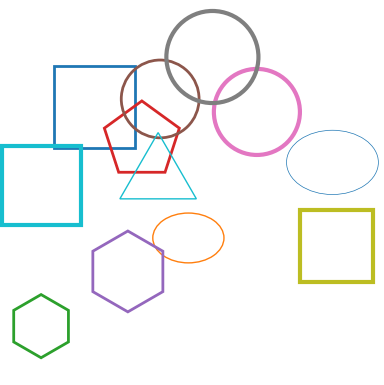[{"shape": "oval", "thickness": 0.5, "radius": 0.6, "center": [0.864, 0.578]}, {"shape": "square", "thickness": 2, "radius": 0.53, "center": [0.245, 0.722]}, {"shape": "oval", "thickness": 1, "radius": 0.46, "center": [0.489, 0.382]}, {"shape": "hexagon", "thickness": 2, "radius": 0.41, "center": [0.107, 0.153]}, {"shape": "pentagon", "thickness": 2, "radius": 0.51, "center": [0.368, 0.635]}, {"shape": "hexagon", "thickness": 2, "radius": 0.53, "center": [0.332, 0.295]}, {"shape": "circle", "thickness": 2, "radius": 0.51, "center": [0.416, 0.743]}, {"shape": "circle", "thickness": 3, "radius": 0.56, "center": [0.667, 0.709]}, {"shape": "circle", "thickness": 3, "radius": 0.6, "center": [0.552, 0.852]}, {"shape": "square", "thickness": 3, "radius": 0.47, "center": [0.874, 0.36]}, {"shape": "square", "thickness": 3, "radius": 0.51, "center": [0.107, 0.518]}, {"shape": "triangle", "thickness": 1, "radius": 0.57, "center": [0.411, 0.541]}]